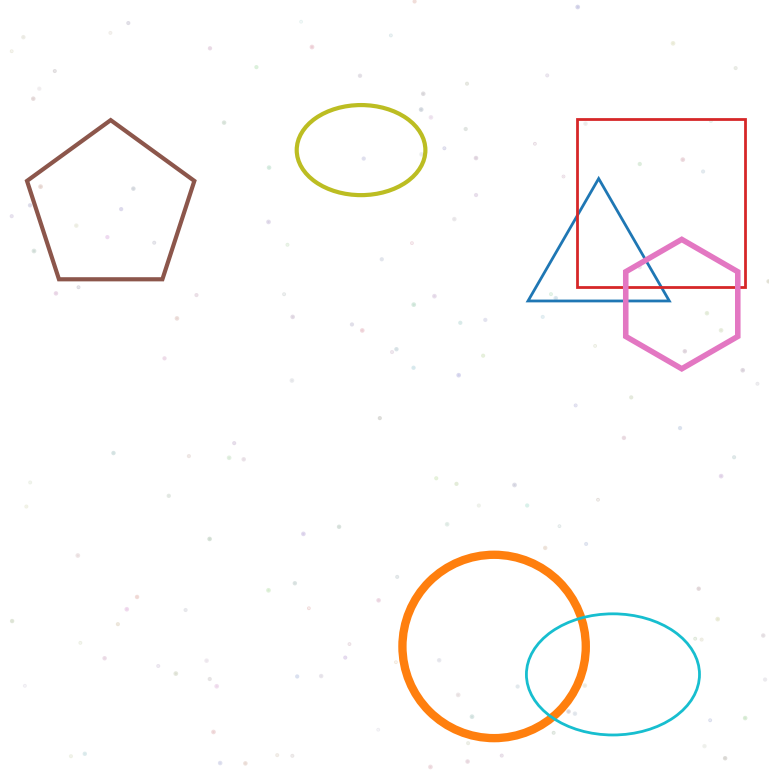[{"shape": "triangle", "thickness": 1, "radius": 0.53, "center": [0.777, 0.662]}, {"shape": "circle", "thickness": 3, "radius": 0.6, "center": [0.642, 0.16]}, {"shape": "square", "thickness": 1, "radius": 0.54, "center": [0.859, 0.736]}, {"shape": "pentagon", "thickness": 1.5, "radius": 0.57, "center": [0.144, 0.73]}, {"shape": "hexagon", "thickness": 2, "radius": 0.42, "center": [0.885, 0.605]}, {"shape": "oval", "thickness": 1.5, "radius": 0.42, "center": [0.469, 0.805]}, {"shape": "oval", "thickness": 1, "radius": 0.56, "center": [0.796, 0.124]}]